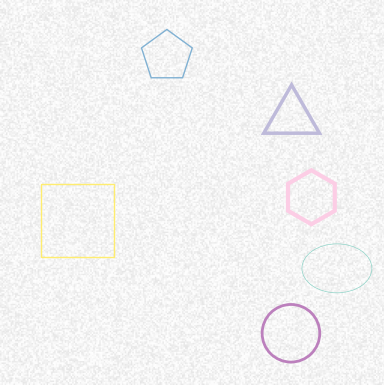[{"shape": "oval", "thickness": 0.5, "radius": 0.45, "center": [0.875, 0.303]}, {"shape": "triangle", "thickness": 2.5, "radius": 0.42, "center": [0.757, 0.696]}, {"shape": "pentagon", "thickness": 1, "radius": 0.35, "center": [0.433, 0.854]}, {"shape": "hexagon", "thickness": 3, "radius": 0.35, "center": [0.809, 0.488]}, {"shape": "circle", "thickness": 2, "radius": 0.37, "center": [0.756, 0.134]}, {"shape": "square", "thickness": 1, "radius": 0.47, "center": [0.202, 0.426]}]